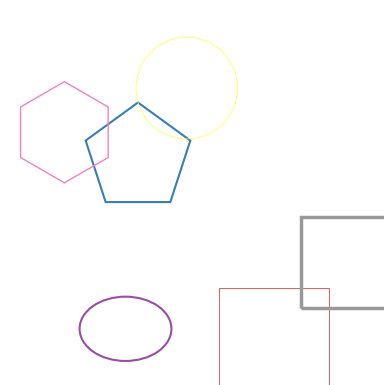[{"shape": "square", "thickness": 0.5, "radius": 0.71, "center": [0.711, 0.109]}, {"shape": "pentagon", "thickness": 1.5, "radius": 0.71, "center": [0.358, 0.591]}, {"shape": "oval", "thickness": 1.5, "radius": 0.6, "center": [0.326, 0.146]}, {"shape": "circle", "thickness": 0.5, "radius": 0.66, "center": [0.485, 0.771]}, {"shape": "hexagon", "thickness": 1, "radius": 0.66, "center": [0.167, 0.657]}, {"shape": "square", "thickness": 2.5, "radius": 0.59, "center": [0.9, 0.318]}]